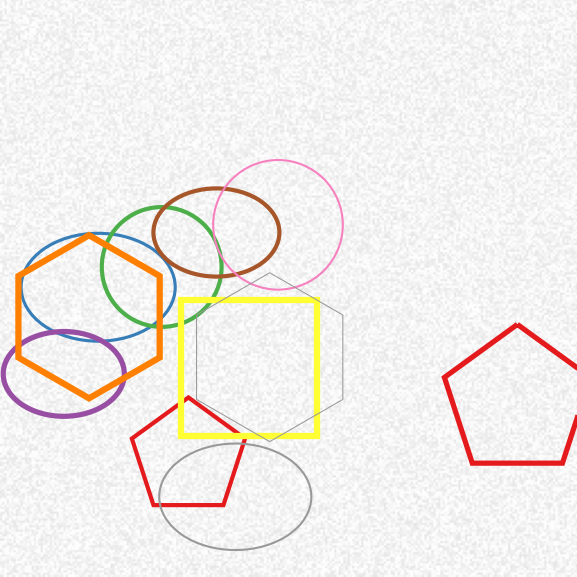[{"shape": "pentagon", "thickness": 2.5, "radius": 0.66, "center": [0.896, 0.305]}, {"shape": "pentagon", "thickness": 2, "radius": 0.52, "center": [0.326, 0.208]}, {"shape": "oval", "thickness": 1.5, "radius": 0.67, "center": [0.17, 0.502]}, {"shape": "circle", "thickness": 2, "radius": 0.52, "center": [0.28, 0.537]}, {"shape": "oval", "thickness": 2.5, "radius": 0.52, "center": [0.11, 0.352]}, {"shape": "hexagon", "thickness": 3, "radius": 0.71, "center": [0.154, 0.451]}, {"shape": "square", "thickness": 3, "radius": 0.59, "center": [0.431, 0.362]}, {"shape": "oval", "thickness": 2, "radius": 0.55, "center": [0.375, 0.597]}, {"shape": "circle", "thickness": 1, "radius": 0.56, "center": [0.481, 0.61]}, {"shape": "hexagon", "thickness": 0.5, "radius": 0.73, "center": [0.467, 0.381]}, {"shape": "oval", "thickness": 1, "radius": 0.66, "center": [0.407, 0.139]}]